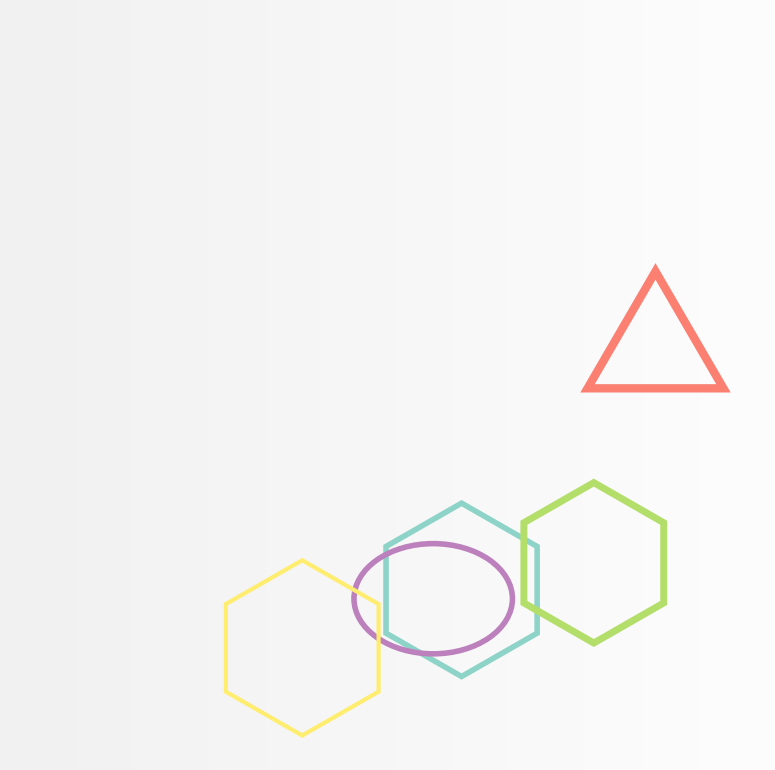[{"shape": "hexagon", "thickness": 2, "radius": 0.56, "center": [0.596, 0.234]}, {"shape": "triangle", "thickness": 3, "radius": 0.51, "center": [0.846, 0.546]}, {"shape": "hexagon", "thickness": 2.5, "radius": 0.52, "center": [0.766, 0.269]}, {"shape": "oval", "thickness": 2, "radius": 0.51, "center": [0.559, 0.222]}, {"shape": "hexagon", "thickness": 1.5, "radius": 0.57, "center": [0.39, 0.159]}]